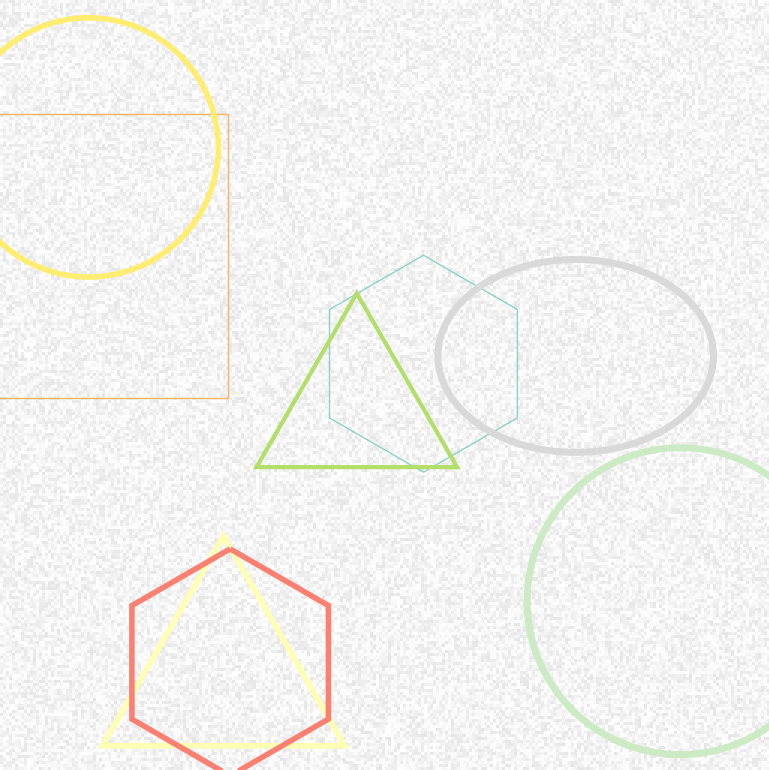[{"shape": "hexagon", "thickness": 0.5, "radius": 0.7, "center": [0.55, 0.528]}, {"shape": "triangle", "thickness": 2, "radius": 0.91, "center": [0.29, 0.122]}, {"shape": "hexagon", "thickness": 2, "radius": 0.74, "center": [0.299, 0.14]}, {"shape": "square", "thickness": 0.5, "radius": 0.92, "center": [0.111, 0.668]}, {"shape": "triangle", "thickness": 1.5, "radius": 0.75, "center": [0.463, 0.469]}, {"shape": "oval", "thickness": 2.5, "radius": 0.89, "center": [0.748, 0.538]}, {"shape": "circle", "thickness": 2.5, "radius": 1.0, "center": [0.884, 0.219]}, {"shape": "circle", "thickness": 2, "radius": 0.84, "center": [0.115, 0.809]}]